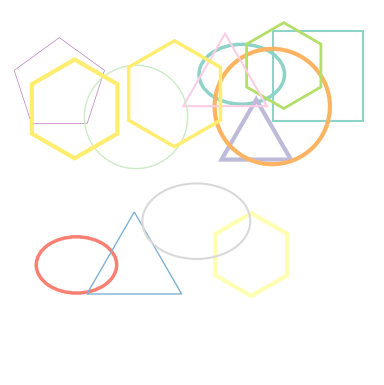[{"shape": "square", "thickness": 1.5, "radius": 0.58, "center": [0.826, 0.803]}, {"shape": "oval", "thickness": 2.5, "radius": 0.55, "center": [0.628, 0.807]}, {"shape": "hexagon", "thickness": 3, "radius": 0.54, "center": [0.653, 0.339]}, {"shape": "triangle", "thickness": 3, "radius": 0.52, "center": [0.665, 0.638]}, {"shape": "oval", "thickness": 2.5, "radius": 0.52, "center": [0.199, 0.312]}, {"shape": "triangle", "thickness": 1, "radius": 0.71, "center": [0.349, 0.307]}, {"shape": "circle", "thickness": 3, "radius": 0.75, "center": [0.707, 0.723]}, {"shape": "hexagon", "thickness": 2, "radius": 0.56, "center": [0.737, 0.83]}, {"shape": "triangle", "thickness": 1.5, "radius": 0.63, "center": [0.585, 0.787]}, {"shape": "oval", "thickness": 1.5, "radius": 0.7, "center": [0.51, 0.425]}, {"shape": "pentagon", "thickness": 0.5, "radius": 0.62, "center": [0.154, 0.779]}, {"shape": "circle", "thickness": 1, "radius": 0.67, "center": [0.353, 0.696]}, {"shape": "hexagon", "thickness": 3, "radius": 0.64, "center": [0.194, 0.717]}, {"shape": "hexagon", "thickness": 2.5, "radius": 0.69, "center": [0.453, 0.756]}]